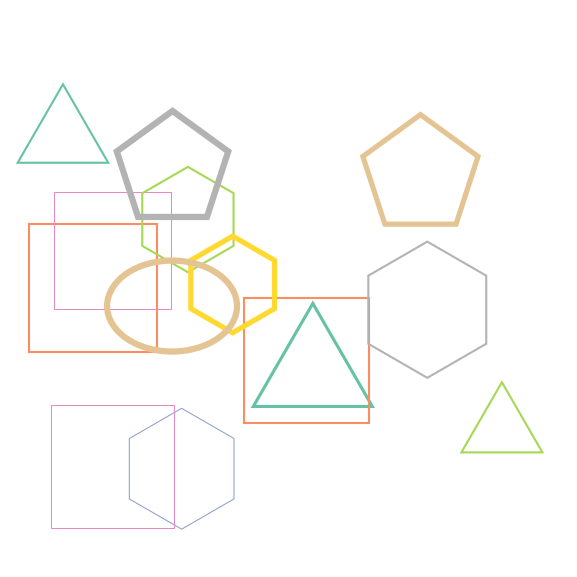[{"shape": "triangle", "thickness": 1, "radius": 0.45, "center": [0.109, 0.763]}, {"shape": "triangle", "thickness": 1.5, "radius": 0.6, "center": [0.542, 0.355]}, {"shape": "square", "thickness": 1, "radius": 0.54, "center": [0.53, 0.374]}, {"shape": "square", "thickness": 1, "radius": 0.56, "center": [0.161, 0.501]}, {"shape": "hexagon", "thickness": 0.5, "radius": 0.52, "center": [0.315, 0.187]}, {"shape": "square", "thickness": 0.5, "radius": 0.51, "center": [0.194, 0.565]}, {"shape": "square", "thickness": 0.5, "radius": 0.53, "center": [0.195, 0.191]}, {"shape": "hexagon", "thickness": 1, "radius": 0.46, "center": [0.325, 0.619]}, {"shape": "triangle", "thickness": 1, "radius": 0.4, "center": [0.869, 0.256]}, {"shape": "hexagon", "thickness": 2.5, "radius": 0.42, "center": [0.403, 0.507]}, {"shape": "pentagon", "thickness": 2.5, "radius": 0.52, "center": [0.728, 0.696]}, {"shape": "oval", "thickness": 3, "radius": 0.56, "center": [0.298, 0.469]}, {"shape": "hexagon", "thickness": 1, "radius": 0.59, "center": [0.74, 0.463]}, {"shape": "pentagon", "thickness": 3, "radius": 0.51, "center": [0.299, 0.706]}]